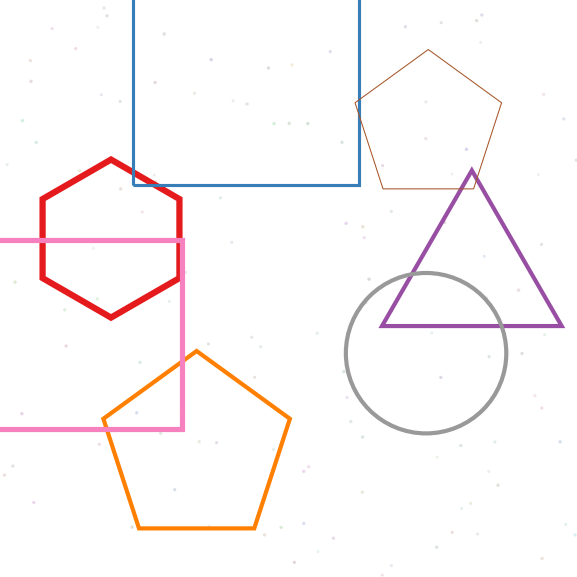[{"shape": "hexagon", "thickness": 3, "radius": 0.68, "center": [0.192, 0.586]}, {"shape": "square", "thickness": 1.5, "radius": 0.98, "center": [0.427, 0.875]}, {"shape": "triangle", "thickness": 2, "radius": 0.9, "center": [0.817, 0.524]}, {"shape": "pentagon", "thickness": 2, "radius": 0.85, "center": [0.34, 0.222]}, {"shape": "pentagon", "thickness": 0.5, "radius": 0.67, "center": [0.742, 0.78]}, {"shape": "square", "thickness": 2.5, "radius": 0.82, "center": [0.152, 0.419]}, {"shape": "circle", "thickness": 2, "radius": 0.69, "center": [0.738, 0.388]}]